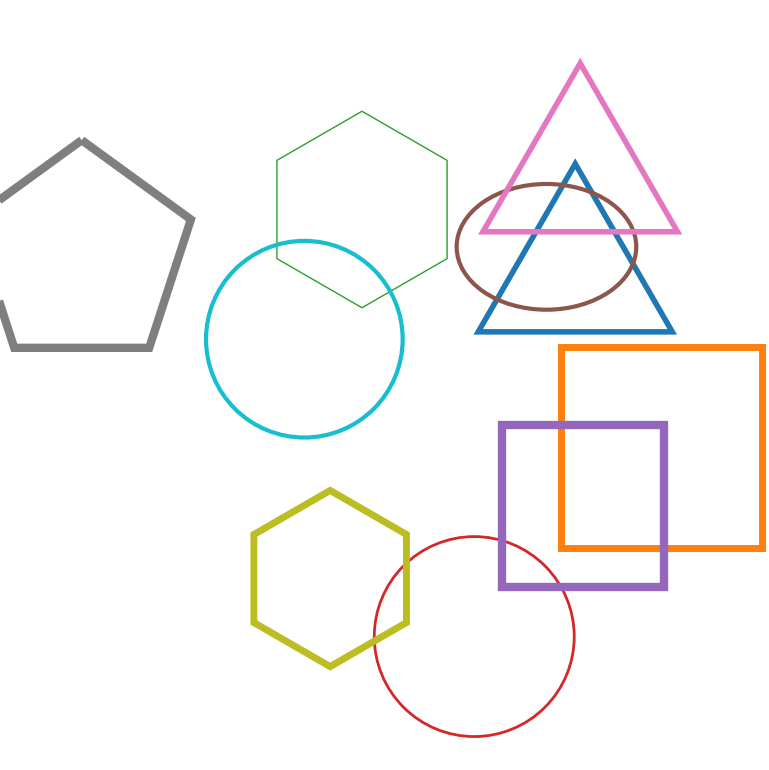[{"shape": "triangle", "thickness": 2, "radius": 0.73, "center": [0.747, 0.642]}, {"shape": "square", "thickness": 2.5, "radius": 0.65, "center": [0.859, 0.419]}, {"shape": "hexagon", "thickness": 0.5, "radius": 0.64, "center": [0.47, 0.728]}, {"shape": "circle", "thickness": 1, "radius": 0.65, "center": [0.616, 0.173]}, {"shape": "square", "thickness": 3, "radius": 0.53, "center": [0.757, 0.342]}, {"shape": "oval", "thickness": 1.5, "radius": 0.58, "center": [0.71, 0.679]}, {"shape": "triangle", "thickness": 2, "radius": 0.73, "center": [0.754, 0.772]}, {"shape": "pentagon", "thickness": 3, "radius": 0.75, "center": [0.106, 0.669]}, {"shape": "hexagon", "thickness": 2.5, "radius": 0.57, "center": [0.429, 0.249]}, {"shape": "circle", "thickness": 1.5, "radius": 0.64, "center": [0.395, 0.559]}]